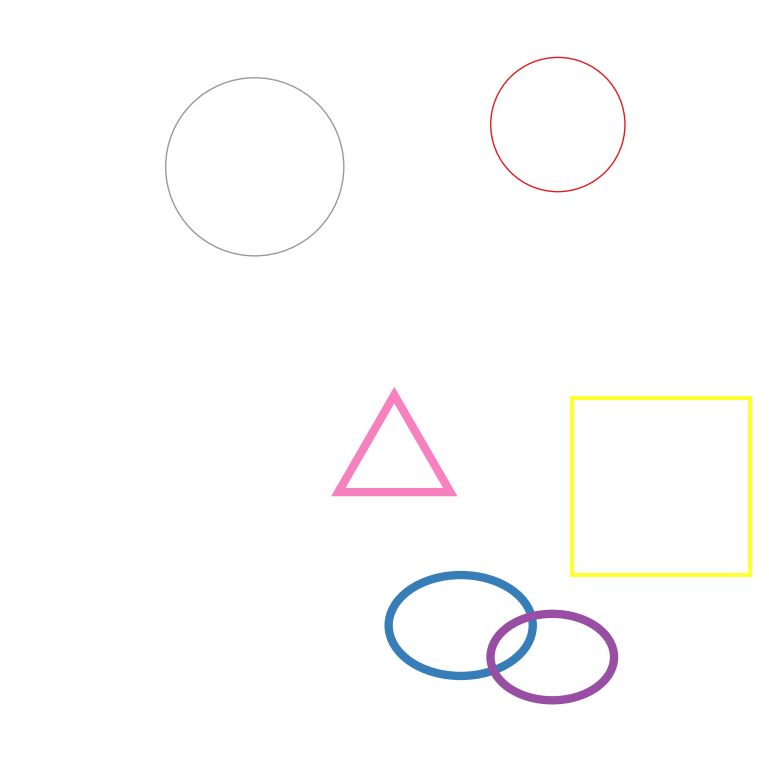[{"shape": "circle", "thickness": 0.5, "radius": 0.44, "center": [0.724, 0.838]}, {"shape": "oval", "thickness": 3, "radius": 0.47, "center": [0.598, 0.188]}, {"shape": "oval", "thickness": 3, "radius": 0.4, "center": [0.717, 0.147]}, {"shape": "square", "thickness": 1.5, "radius": 0.58, "center": [0.858, 0.368]}, {"shape": "triangle", "thickness": 3, "radius": 0.42, "center": [0.512, 0.403]}, {"shape": "circle", "thickness": 0.5, "radius": 0.58, "center": [0.331, 0.783]}]